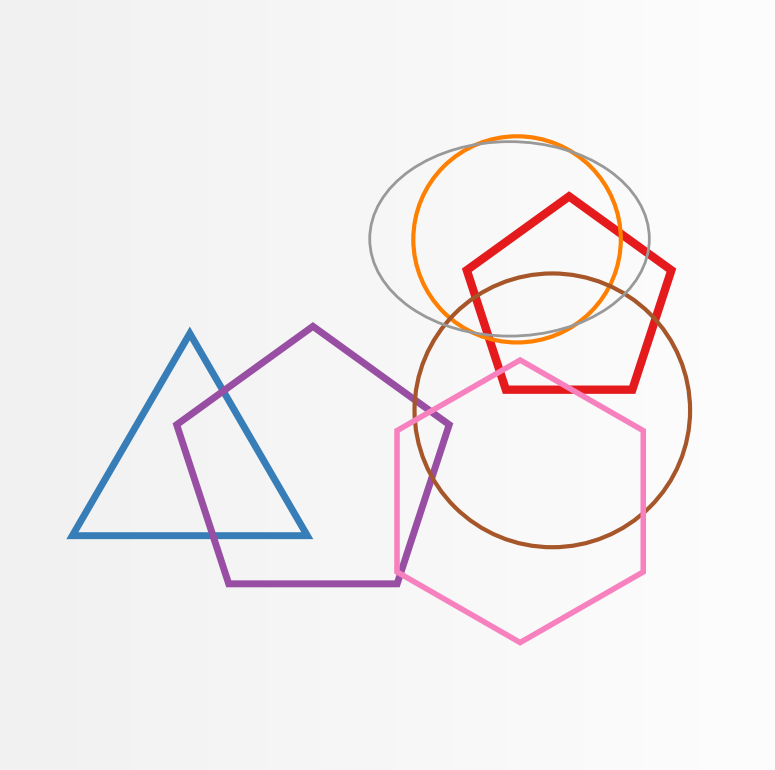[{"shape": "pentagon", "thickness": 3, "radius": 0.69, "center": [0.734, 0.606]}, {"shape": "triangle", "thickness": 2.5, "radius": 0.88, "center": [0.245, 0.392]}, {"shape": "pentagon", "thickness": 2.5, "radius": 0.92, "center": [0.404, 0.391]}, {"shape": "circle", "thickness": 1.5, "radius": 0.67, "center": [0.667, 0.689]}, {"shape": "circle", "thickness": 1.5, "radius": 0.89, "center": [0.713, 0.467]}, {"shape": "hexagon", "thickness": 2, "radius": 0.92, "center": [0.671, 0.349]}, {"shape": "oval", "thickness": 1, "radius": 0.9, "center": [0.657, 0.69]}]